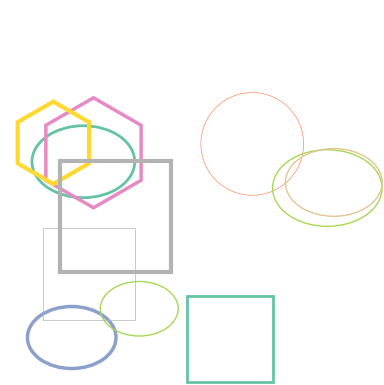[{"shape": "oval", "thickness": 2, "radius": 0.67, "center": [0.216, 0.58]}, {"shape": "square", "thickness": 2, "radius": 0.56, "center": [0.598, 0.12]}, {"shape": "circle", "thickness": 0.5, "radius": 0.67, "center": [0.655, 0.626]}, {"shape": "oval", "thickness": 2.5, "radius": 0.57, "center": [0.186, 0.123]}, {"shape": "hexagon", "thickness": 2.5, "radius": 0.71, "center": [0.243, 0.603]}, {"shape": "oval", "thickness": 1, "radius": 0.51, "center": [0.362, 0.198]}, {"shape": "oval", "thickness": 1, "radius": 0.71, "center": [0.85, 0.512]}, {"shape": "hexagon", "thickness": 3, "radius": 0.53, "center": [0.139, 0.629]}, {"shape": "oval", "thickness": 1, "radius": 0.63, "center": [0.867, 0.526]}, {"shape": "square", "thickness": 0.5, "radius": 0.6, "center": [0.231, 0.288]}, {"shape": "square", "thickness": 3, "radius": 0.72, "center": [0.3, 0.437]}]